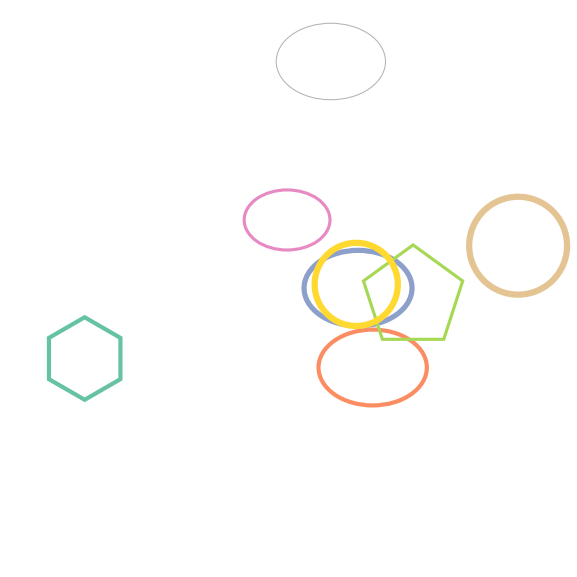[{"shape": "hexagon", "thickness": 2, "radius": 0.36, "center": [0.147, 0.378]}, {"shape": "oval", "thickness": 2, "radius": 0.47, "center": [0.645, 0.363]}, {"shape": "oval", "thickness": 2.5, "radius": 0.47, "center": [0.62, 0.5]}, {"shape": "oval", "thickness": 1.5, "radius": 0.37, "center": [0.497, 0.618]}, {"shape": "pentagon", "thickness": 1.5, "radius": 0.45, "center": [0.715, 0.485]}, {"shape": "circle", "thickness": 3, "radius": 0.36, "center": [0.617, 0.507]}, {"shape": "circle", "thickness": 3, "radius": 0.42, "center": [0.897, 0.574]}, {"shape": "oval", "thickness": 0.5, "radius": 0.47, "center": [0.573, 0.893]}]